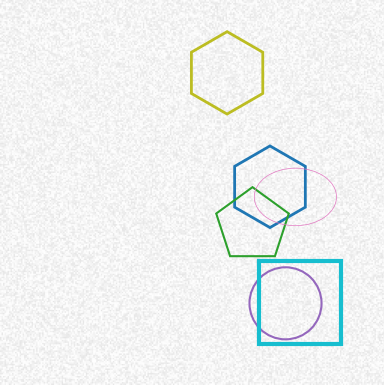[{"shape": "hexagon", "thickness": 2, "radius": 0.53, "center": [0.701, 0.515]}, {"shape": "pentagon", "thickness": 1.5, "radius": 0.5, "center": [0.656, 0.415]}, {"shape": "circle", "thickness": 1.5, "radius": 0.47, "center": [0.742, 0.212]}, {"shape": "oval", "thickness": 0.5, "radius": 0.53, "center": [0.767, 0.488]}, {"shape": "hexagon", "thickness": 2, "radius": 0.54, "center": [0.59, 0.811]}, {"shape": "square", "thickness": 3, "radius": 0.53, "center": [0.78, 0.214]}]